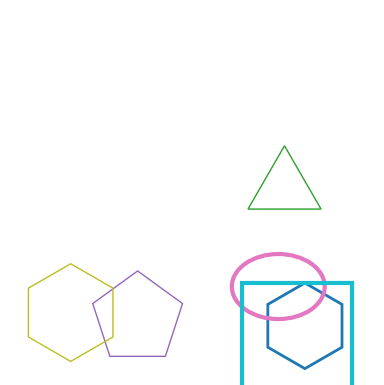[{"shape": "hexagon", "thickness": 2, "radius": 0.56, "center": [0.792, 0.154]}, {"shape": "triangle", "thickness": 1, "radius": 0.55, "center": [0.739, 0.512]}, {"shape": "pentagon", "thickness": 1, "radius": 0.61, "center": [0.357, 0.174]}, {"shape": "oval", "thickness": 3, "radius": 0.6, "center": [0.723, 0.256]}, {"shape": "hexagon", "thickness": 1, "radius": 0.63, "center": [0.184, 0.188]}, {"shape": "square", "thickness": 3, "radius": 0.72, "center": [0.772, 0.121]}]